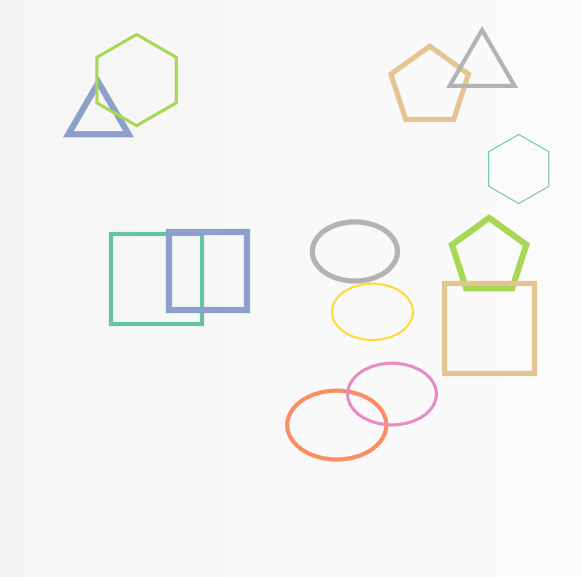[{"shape": "hexagon", "thickness": 0.5, "radius": 0.3, "center": [0.892, 0.707]}, {"shape": "square", "thickness": 2, "radius": 0.39, "center": [0.269, 0.516]}, {"shape": "oval", "thickness": 2, "radius": 0.43, "center": [0.579, 0.263]}, {"shape": "square", "thickness": 3, "radius": 0.34, "center": [0.358, 0.53]}, {"shape": "triangle", "thickness": 3, "radius": 0.3, "center": [0.169, 0.797]}, {"shape": "oval", "thickness": 1.5, "radius": 0.38, "center": [0.674, 0.317]}, {"shape": "hexagon", "thickness": 1.5, "radius": 0.39, "center": [0.235, 0.86]}, {"shape": "pentagon", "thickness": 3, "radius": 0.34, "center": [0.842, 0.554]}, {"shape": "oval", "thickness": 1, "radius": 0.35, "center": [0.641, 0.459]}, {"shape": "square", "thickness": 2.5, "radius": 0.39, "center": [0.841, 0.431]}, {"shape": "pentagon", "thickness": 2.5, "radius": 0.35, "center": [0.739, 0.849]}, {"shape": "triangle", "thickness": 2, "radius": 0.32, "center": [0.829, 0.883]}, {"shape": "oval", "thickness": 2.5, "radius": 0.37, "center": [0.611, 0.564]}]